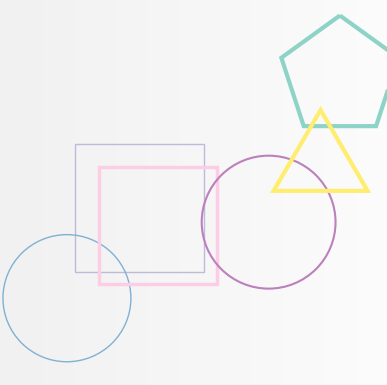[{"shape": "pentagon", "thickness": 3, "radius": 0.79, "center": [0.877, 0.801]}, {"shape": "square", "thickness": 1, "radius": 0.83, "center": [0.359, 0.46]}, {"shape": "circle", "thickness": 1, "radius": 0.83, "center": [0.173, 0.225]}, {"shape": "square", "thickness": 2.5, "radius": 0.76, "center": [0.407, 0.414]}, {"shape": "circle", "thickness": 1.5, "radius": 0.86, "center": [0.693, 0.423]}, {"shape": "triangle", "thickness": 3, "radius": 0.7, "center": [0.827, 0.574]}]